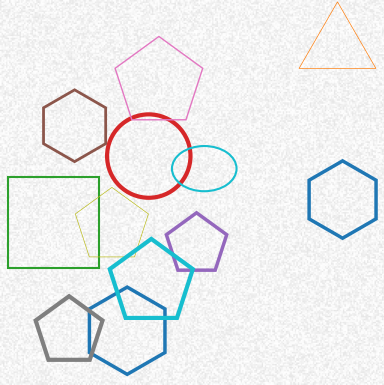[{"shape": "hexagon", "thickness": 2.5, "radius": 0.5, "center": [0.89, 0.482]}, {"shape": "hexagon", "thickness": 2.5, "radius": 0.57, "center": [0.33, 0.141]}, {"shape": "triangle", "thickness": 0.5, "radius": 0.58, "center": [0.877, 0.88]}, {"shape": "square", "thickness": 1.5, "radius": 0.59, "center": [0.14, 0.423]}, {"shape": "circle", "thickness": 3, "radius": 0.54, "center": [0.386, 0.595]}, {"shape": "pentagon", "thickness": 2.5, "radius": 0.41, "center": [0.511, 0.365]}, {"shape": "hexagon", "thickness": 2, "radius": 0.47, "center": [0.194, 0.673]}, {"shape": "pentagon", "thickness": 1, "radius": 0.6, "center": [0.413, 0.786]}, {"shape": "pentagon", "thickness": 3, "radius": 0.46, "center": [0.179, 0.139]}, {"shape": "pentagon", "thickness": 0.5, "radius": 0.5, "center": [0.291, 0.413]}, {"shape": "oval", "thickness": 1.5, "radius": 0.42, "center": [0.531, 0.562]}, {"shape": "pentagon", "thickness": 3, "radius": 0.57, "center": [0.393, 0.266]}]